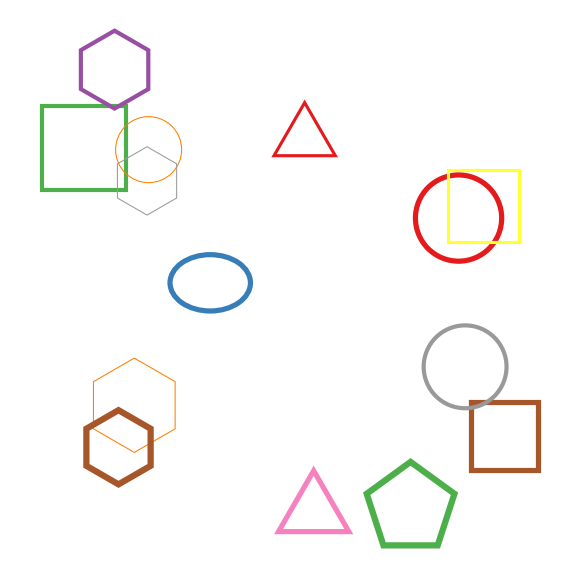[{"shape": "circle", "thickness": 2.5, "radius": 0.37, "center": [0.794, 0.622]}, {"shape": "triangle", "thickness": 1.5, "radius": 0.31, "center": [0.528, 0.76]}, {"shape": "oval", "thickness": 2.5, "radius": 0.35, "center": [0.364, 0.509]}, {"shape": "pentagon", "thickness": 3, "radius": 0.4, "center": [0.711, 0.119]}, {"shape": "square", "thickness": 2, "radius": 0.36, "center": [0.145, 0.742]}, {"shape": "hexagon", "thickness": 2, "radius": 0.34, "center": [0.198, 0.879]}, {"shape": "hexagon", "thickness": 0.5, "radius": 0.41, "center": [0.233, 0.297]}, {"shape": "circle", "thickness": 0.5, "radius": 0.29, "center": [0.257, 0.74]}, {"shape": "square", "thickness": 1.5, "radius": 0.31, "center": [0.837, 0.643]}, {"shape": "square", "thickness": 2.5, "radius": 0.29, "center": [0.874, 0.245]}, {"shape": "hexagon", "thickness": 3, "radius": 0.32, "center": [0.205, 0.225]}, {"shape": "triangle", "thickness": 2.5, "radius": 0.35, "center": [0.543, 0.114]}, {"shape": "circle", "thickness": 2, "radius": 0.36, "center": [0.805, 0.364]}, {"shape": "hexagon", "thickness": 0.5, "radius": 0.3, "center": [0.255, 0.686]}]